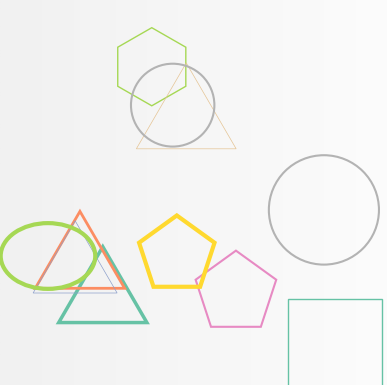[{"shape": "triangle", "thickness": 2.5, "radius": 0.66, "center": [0.265, 0.228]}, {"shape": "square", "thickness": 1, "radius": 0.61, "center": [0.865, 0.102]}, {"shape": "triangle", "thickness": 2, "radius": 0.67, "center": [0.206, 0.318]}, {"shape": "triangle", "thickness": 0.5, "radius": 0.63, "center": [0.194, 0.302]}, {"shape": "pentagon", "thickness": 1.5, "radius": 0.55, "center": [0.609, 0.24]}, {"shape": "hexagon", "thickness": 1, "radius": 0.51, "center": [0.392, 0.827]}, {"shape": "oval", "thickness": 3, "radius": 0.61, "center": [0.124, 0.335]}, {"shape": "pentagon", "thickness": 3, "radius": 0.51, "center": [0.456, 0.338]}, {"shape": "triangle", "thickness": 0.5, "radius": 0.74, "center": [0.481, 0.688]}, {"shape": "circle", "thickness": 1.5, "radius": 0.71, "center": [0.836, 0.455]}, {"shape": "circle", "thickness": 1.5, "radius": 0.54, "center": [0.446, 0.727]}]